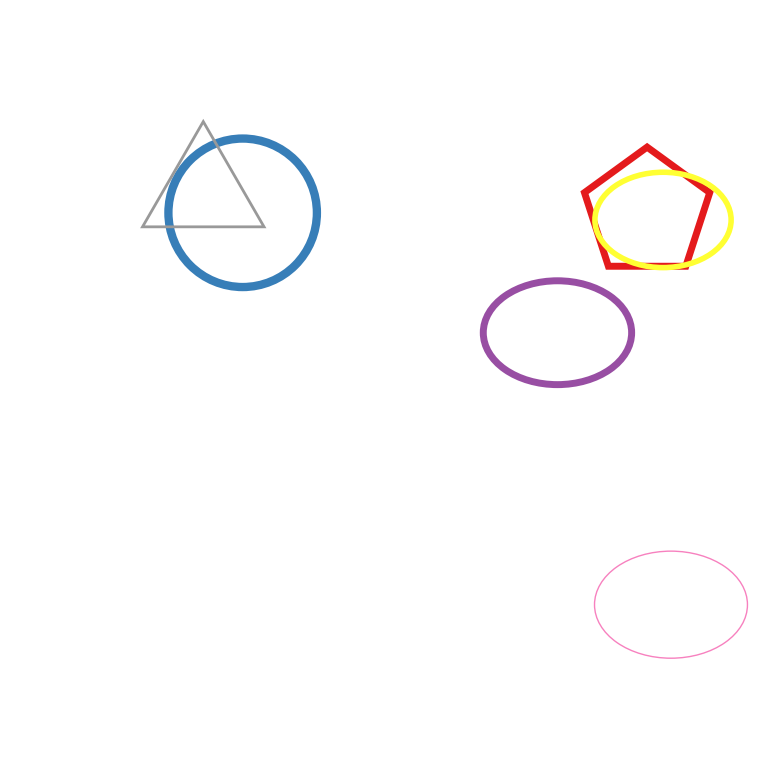[{"shape": "pentagon", "thickness": 2.5, "radius": 0.43, "center": [0.84, 0.723]}, {"shape": "circle", "thickness": 3, "radius": 0.48, "center": [0.315, 0.724]}, {"shape": "oval", "thickness": 2.5, "radius": 0.48, "center": [0.724, 0.568]}, {"shape": "oval", "thickness": 2, "radius": 0.44, "center": [0.861, 0.714]}, {"shape": "oval", "thickness": 0.5, "radius": 0.5, "center": [0.871, 0.215]}, {"shape": "triangle", "thickness": 1, "radius": 0.46, "center": [0.264, 0.751]}]